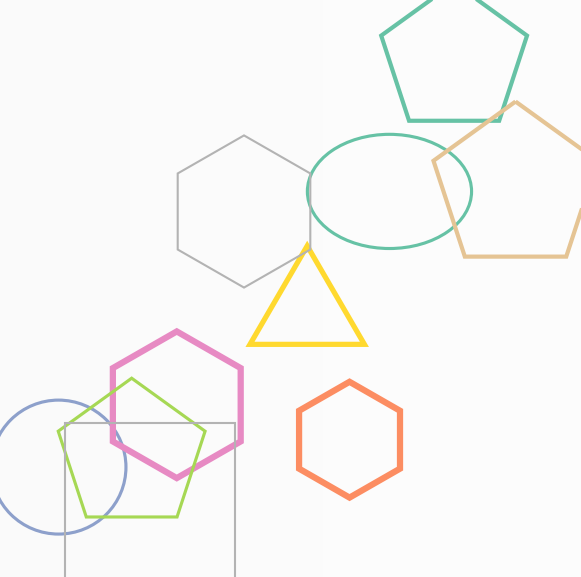[{"shape": "oval", "thickness": 1.5, "radius": 0.71, "center": [0.67, 0.668]}, {"shape": "pentagon", "thickness": 2, "radius": 0.66, "center": [0.781, 0.897]}, {"shape": "hexagon", "thickness": 3, "radius": 0.5, "center": [0.601, 0.238]}, {"shape": "circle", "thickness": 1.5, "radius": 0.58, "center": [0.101, 0.19]}, {"shape": "hexagon", "thickness": 3, "radius": 0.63, "center": [0.304, 0.298]}, {"shape": "pentagon", "thickness": 1.5, "radius": 0.66, "center": [0.227, 0.211]}, {"shape": "triangle", "thickness": 2.5, "radius": 0.57, "center": [0.529, 0.46]}, {"shape": "pentagon", "thickness": 2, "radius": 0.74, "center": [0.887, 0.675]}, {"shape": "square", "thickness": 1, "radius": 0.73, "center": [0.258, 0.12]}, {"shape": "hexagon", "thickness": 1, "radius": 0.66, "center": [0.42, 0.633]}]